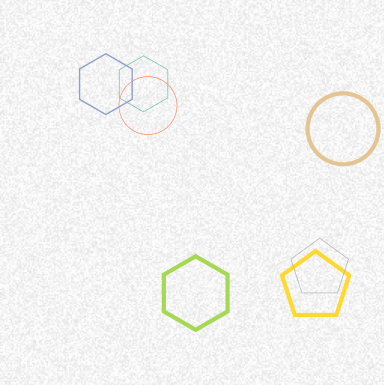[{"shape": "hexagon", "thickness": 0.5, "radius": 0.36, "center": [0.373, 0.782]}, {"shape": "circle", "thickness": 0.5, "radius": 0.38, "center": [0.384, 0.726]}, {"shape": "hexagon", "thickness": 1, "radius": 0.39, "center": [0.275, 0.781]}, {"shape": "hexagon", "thickness": 3, "radius": 0.48, "center": [0.508, 0.239]}, {"shape": "pentagon", "thickness": 3, "radius": 0.46, "center": [0.82, 0.256]}, {"shape": "circle", "thickness": 3, "radius": 0.46, "center": [0.891, 0.665]}, {"shape": "pentagon", "thickness": 0.5, "radius": 0.39, "center": [0.83, 0.303]}]